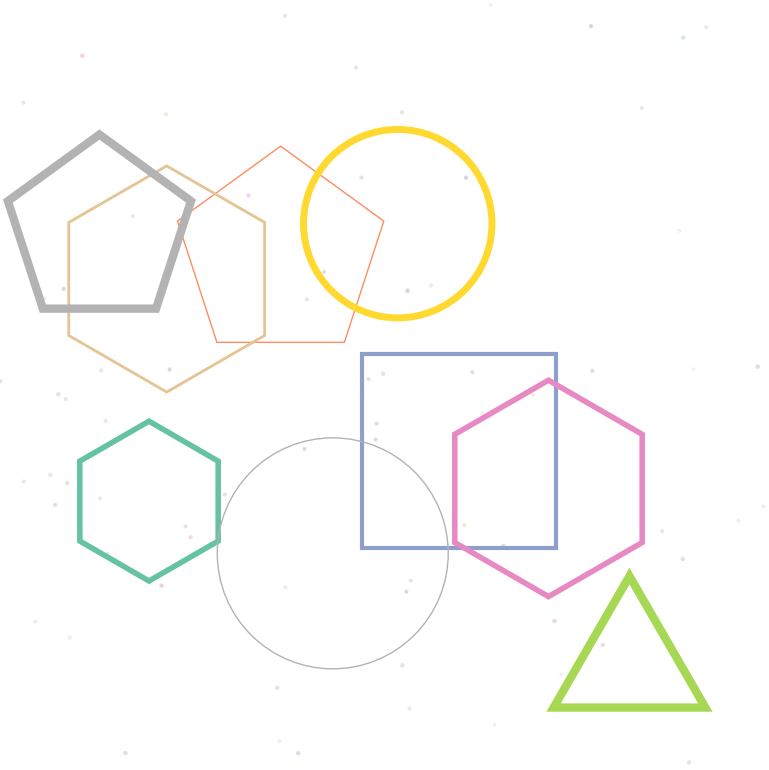[{"shape": "hexagon", "thickness": 2, "radius": 0.52, "center": [0.194, 0.349]}, {"shape": "pentagon", "thickness": 0.5, "radius": 0.7, "center": [0.364, 0.669]}, {"shape": "square", "thickness": 1.5, "radius": 0.63, "center": [0.597, 0.414]}, {"shape": "hexagon", "thickness": 2, "radius": 0.7, "center": [0.712, 0.366]}, {"shape": "triangle", "thickness": 3, "radius": 0.57, "center": [0.817, 0.138]}, {"shape": "circle", "thickness": 2.5, "radius": 0.61, "center": [0.517, 0.71]}, {"shape": "hexagon", "thickness": 1, "radius": 0.73, "center": [0.216, 0.638]}, {"shape": "pentagon", "thickness": 3, "radius": 0.62, "center": [0.129, 0.7]}, {"shape": "circle", "thickness": 0.5, "radius": 0.75, "center": [0.432, 0.281]}]